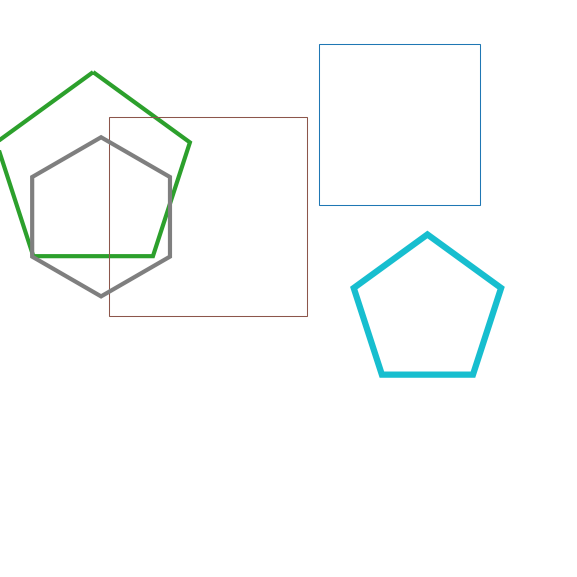[{"shape": "square", "thickness": 0.5, "radius": 0.7, "center": [0.692, 0.783]}, {"shape": "pentagon", "thickness": 2, "radius": 0.88, "center": [0.161, 0.698]}, {"shape": "square", "thickness": 0.5, "radius": 0.86, "center": [0.36, 0.624]}, {"shape": "hexagon", "thickness": 2, "radius": 0.69, "center": [0.175, 0.624]}, {"shape": "pentagon", "thickness": 3, "radius": 0.67, "center": [0.74, 0.459]}]